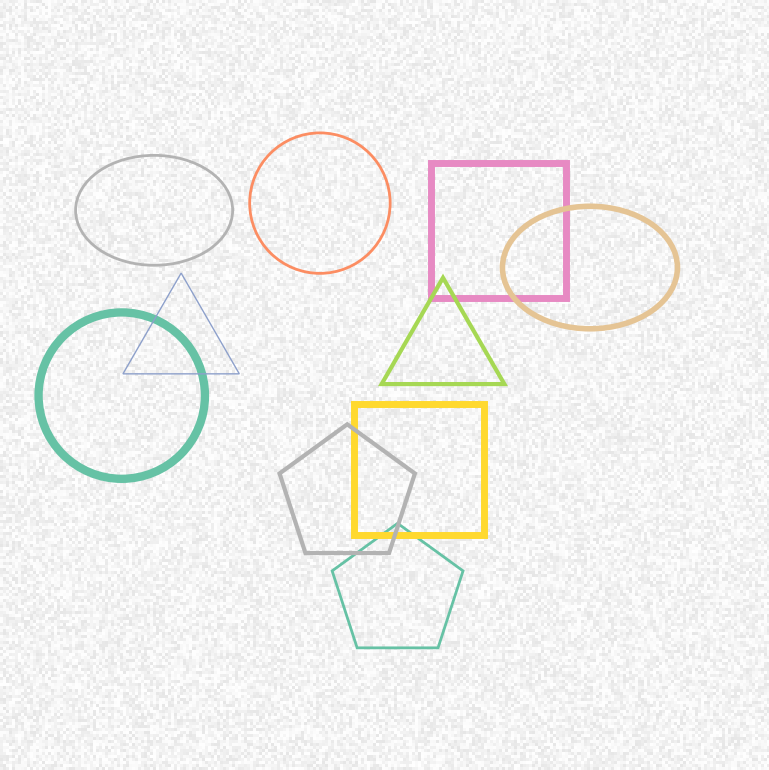[{"shape": "circle", "thickness": 3, "radius": 0.54, "center": [0.158, 0.486]}, {"shape": "pentagon", "thickness": 1, "radius": 0.45, "center": [0.516, 0.231]}, {"shape": "circle", "thickness": 1, "radius": 0.46, "center": [0.415, 0.736]}, {"shape": "triangle", "thickness": 0.5, "radius": 0.44, "center": [0.235, 0.558]}, {"shape": "square", "thickness": 2.5, "radius": 0.44, "center": [0.648, 0.7]}, {"shape": "triangle", "thickness": 1.5, "radius": 0.46, "center": [0.575, 0.547]}, {"shape": "square", "thickness": 2.5, "radius": 0.42, "center": [0.544, 0.39]}, {"shape": "oval", "thickness": 2, "radius": 0.57, "center": [0.766, 0.653]}, {"shape": "pentagon", "thickness": 1.5, "radius": 0.46, "center": [0.451, 0.357]}, {"shape": "oval", "thickness": 1, "radius": 0.51, "center": [0.2, 0.727]}]